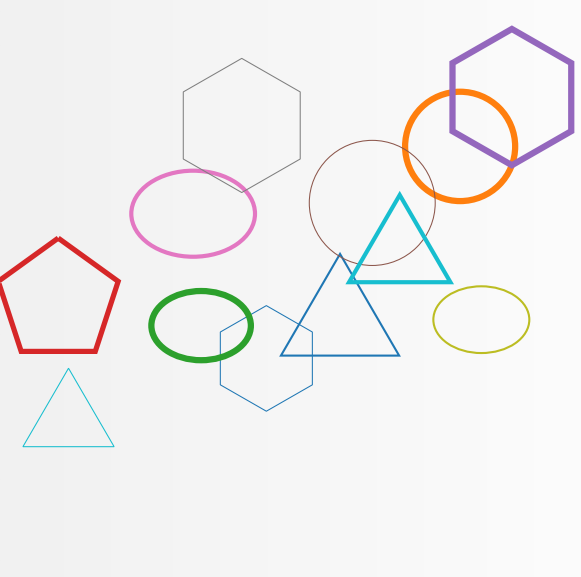[{"shape": "triangle", "thickness": 1, "radius": 0.59, "center": [0.585, 0.442]}, {"shape": "hexagon", "thickness": 0.5, "radius": 0.46, "center": [0.458, 0.378]}, {"shape": "circle", "thickness": 3, "radius": 0.47, "center": [0.792, 0.746]}, {"shape": "oval", "thickness": 3, "radius": 0.43, "center": [0.346, 0.435]}, {"shape": "pentagon", "thickness": 2.5, "radius": 0.54, "center": [0.1, 0.478]}, {"shape": "hexagon", "thickness": 3, "radius": 0.59, "center": [0.881, 0.831]}, {"shape": "circle", "thickness": 0.5, "radius": 0.54, "center": [0.64, 0.648]}, {"shape": "oval", "thickness": 2, "radius": 0.53, "center": [0.332, 0.629]}, {"shape": "hexagon", "thickness": 0.5, "radius": 0.58, "center": [0.416, 0.782]}, {"shape": "oval", "thickness": 1, "radius": 0.41, "center": [0.828, 0.446]}, {"shape": "triangle", "thickness": 2, "radius": 0.5, "center": [0.688, 0.561]}, {"shape": "triangle", "thickness": 0.5, "radius": 0.45, "center": [0.118, 0.271]}]